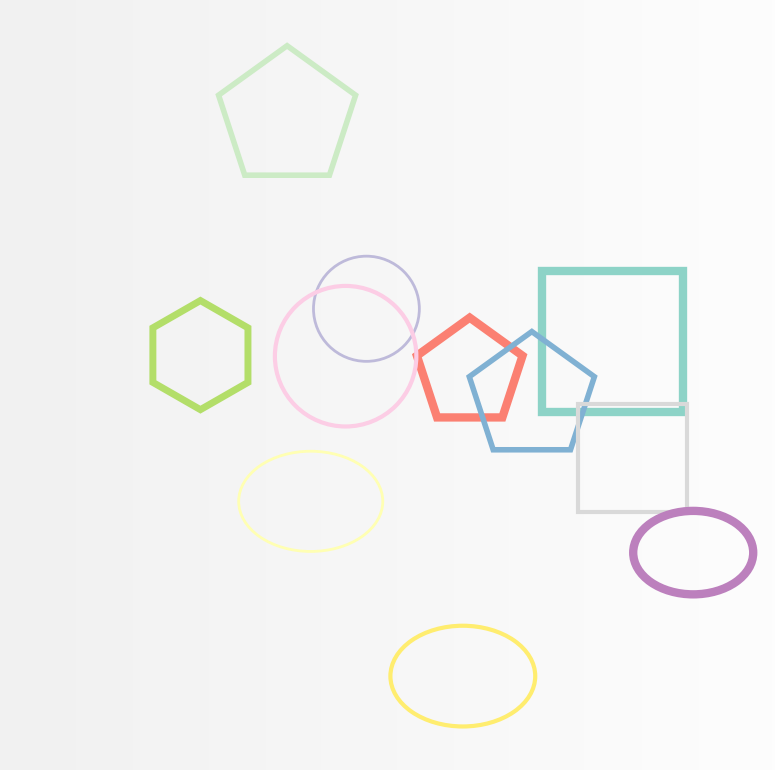[{"shape": "square", "thickness": 3, "radius": 0.46, "center": [0.79, 0.556]}, {"shape": "oval", "thickness": 1, "radius": 0.46, "center": [0.401, 0.349]}, {"shape": "circle", "thickness": 1, "radius": 0.34, "center": [0.473, 0.599]}, {"shape": "pentagon", "thickness": 3, "radius": 0.36, "center": [0.606, 0.516]}, {"shape": "pentagon", "thickness": 2, "radius": 0.42, "center": [0.686, 0.485]}, {"shape": "hexagon", "thickness": 2.5, "radius": 0.35, "center": [0.259, 0.539]}, {"shape": "circle", "thickness": 1.5, "radius": 0.46, "center": [0.446, 0.537]}, {"shape": "square", "thickness": 1.5, "radius": 0.35, "center": [0.817, 0.405]}, {"shape": "oval", "thickness": 3, "radius": 0.39, "center": [0.894, 0.282]}, {"shape": "pentagon", "thickness": 2, "radius": 0.46, "center": [0.37, 0.848]}, {"shape": "oval", "thickness": 1.5, "radius": 0.47, "center": [0.597, 0.122]}]